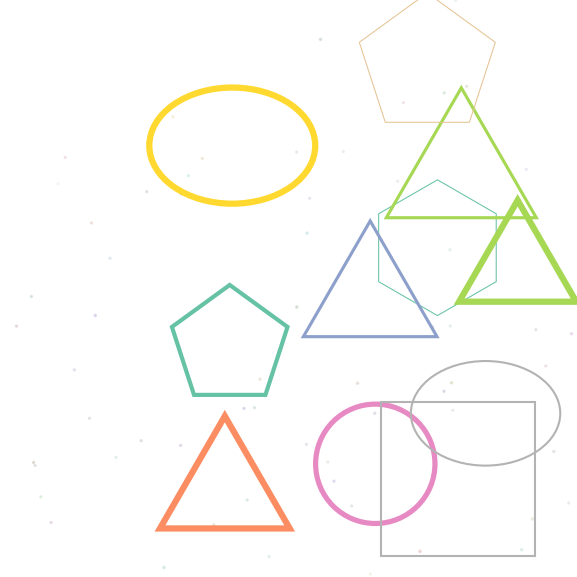[{"shape": "pentagon", "thickness": 2, "radius": 0.53, "center": [0.398, 0.4]}, {"shape": "hexagon", "thickness": 0.5, "radius": 0.59, "center": [0.757, 0.57]}, {"shape": "triangle", "thickness": 3, "radius": 0.65, "center": [0.389, 0.149]}, {"shape": "triangle", "thickness": 1.5, "radius": 0.67, "center": [0.641, 0.483]}, {"shape": "circle", "thickness": 2.5, "radius": 0.52, "center": [0.65, 0.196]}, {"shape": "triangle", "thickness": 1.5, "radius": 0.75, "center": [0.799, 0.697]}, {"shape": "triangle", "thickness": 3, "radius": 0.59, "center": [0.896, 0.535]}, {"shape": "oval", "thickness": 3, "radius": 0.72, "center": [0.402, 0.747]}, {"shape": "pentagon", "thickness": 0.5, "radius": 0.62, "center": [0.74, 0.888]}, {"shape": "square", "thickness": 1, "radius": 0.67, "center": [0.794, 0.17]}, {"shape": "oval", "thickness": 1, "radius": 0.65, "center": [0.841, 0.283]}]